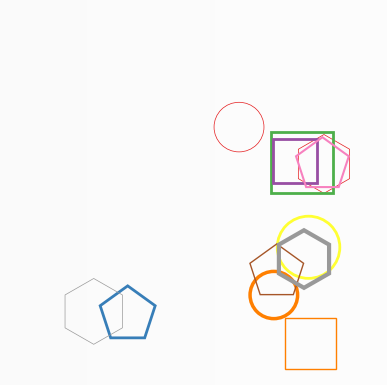[{"shape": "hexagon", "thickness": 0.5, "radius": 0.38, "center": [0.836, 0.574]}, {"shape": "circle", "thickness": 0.5, "radius": 0.32, "center": [0.617, 0.67]}, {"shape": "pentagon", "thickness": 2, "radius": 0.37, "center": [0.33, 0.183]}, {"shape": "square", "thickness": 2, "radius": 0.4, "center": [0.78, 0.577]}, {"shape": "square", "thickness": 2, "radius": 0.29, "center": [0.762, 0.581]}, {"shape": "circle", "thickness": 2.5, "radius": 0.31, "center": [0.707, 0.234]}, {"shape": "square", "thickness": 1, "radius": 0.33, "center": [0.801, 0.108]}, {"shape": "circle", "thickness": 2, "radius": 0.4, "center": [0.796, 0.358]}, {"shape": "pentagon", "thickness": 1, "radius": 0.36, "center": [0.714, 0.294]}, {"shape": "pentagon", "thickness": 1.5, "radius": 0.36, "center": [0.832, 0.572]}, {"shape": "hexagon", "thickness": 0.5, "radius": 0.43, "center": [0.242, 0.191]}, {"shape": "hexagon", "thickness": 3, "radius": 0.37, "center": [0.784, 0.327]}]